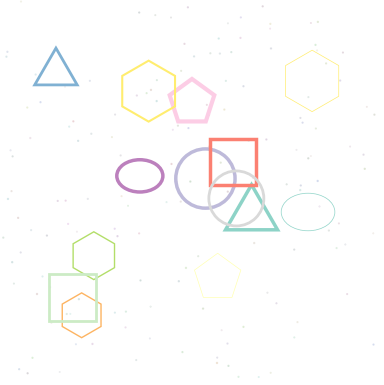[{"shape": "oval", "thickness": 0.5, "radius": 0.35, "center": [0.8, 0.449]}, {"shape": "triangle", "thickness": 2.5, "radius": 0.39, "center": [0.653, 0.442]}, {"shape": "pentagon", "thickness": 0.5, "radius": 0.32, "center": [0.565, 0.279]}, {"shape": "circle", "thickness": 2.5, "radius": 0.38, "center": [0.534, 0.536]}, {"shape": "square", "thickness": 2.5, "radius": 0.3, "center": [0.605, 0.58]}, {"shape": "triangle", "thickness": 2, "radius": 0.32, "center": [0.145, 0.811]}, {"shape": "hexagon", "thickness": 1, "radius": 0.29, "center": [0.212, 0.181]}, {"shape": "hexagon", "thickness": 1, "radius": 0.31, "center": [0.244, 0.336]}, {"shape": "pentagon", "thickness": 3, "radius": 0.31, "center": [0.499, 0.734]}, {"shape": "circle", "thickness": 2, "radius": 0.36, "center": [0.614, 0.485]}, {"shape": "oval", "thickness": 2.5, "radius": 0.3, "center": [0.363, 0.543]}, {"shape": "square", "thickness": 2, "radius": 0.31, "center": [0.189, 0.227]}, {"shape": "hexagon", "thickness": 0.5, "radius": 0.4, "center": [0.811, 0.79]}, {"shape": "hexagon", "thickness": 1.5, "radius": 0.4, "center": [0.386, 0.763]}]